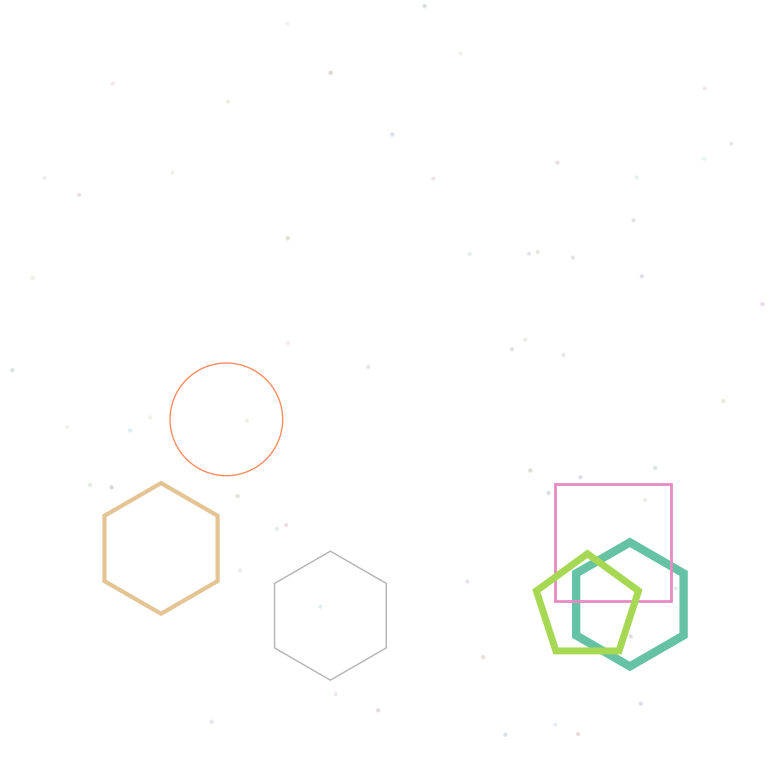[{"shape": "hexagon", "thickness": 3, "radius": 0.4, "center": [0.818, 0.215]}, {"shape": "circle", "thickness": 0.5, "radius": 0.37, "center": [0.294, 0.455]}, {"shape": "square", "thickness": 1, "radius": 0.38, "center": [0.796, 0.296]}, {"shape": "pentagon", "thickness": 2.5, "radius": 0.35, "center": [0.763, 0.211]}, {"shape": "hexagon", "thickness": 1.5, "radius": 0.42, "center": [0.209, 0.288]}, {"shape": "hexagon", "thickness": 0.5, "radius": 0.42, "center": [0.429, 0.2]}]